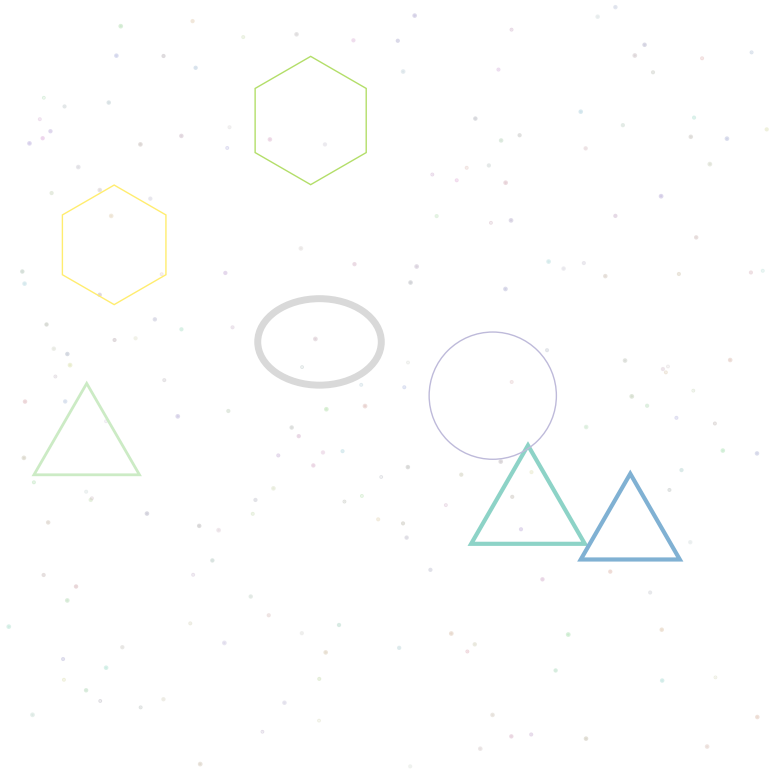[{"shape": "triangle", "thickness": 1.5, "radius": 0.43, "center": [0.686, 0.336]}, {"shape": "circle", "thickness": 0.5, "radius": 0.41, "center": [0.64, 0.486]}, {"shape": "triangle", "thickness": 1.5, "radius": 0.37, "center": [0.819, 0.311]}, {"shape": "hexagon", "thickness": 0.5, "radius": 0.42, "center": [0.403, 0.843]}, {"shape": "oval", "thickness": 2.5, "radius": 0.4, "center": [0.415, 0.556]}, {"shape": "triangle", "thickness": 1, "radius": 0.4, "center": [0.113, 0.423]}, {"shape": "hexagon", "thickness": 0.5, "radius": 0.39, "center": [0.148, 0.682]}]